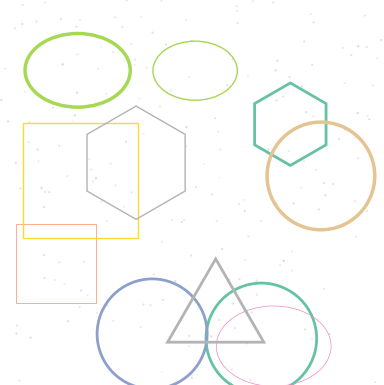[{"shape": "hexagon", "thickness": 2, "radius": 0.54, "center": [0.754, 0.677]}, {"shape": "circle", "thickness": 2, "radius": 0.72, "center": [0.679, 0.121]}, {"shape": "square", "thickness": 0.5, "radius": 0.52, "center": [0.145, 0.315]}, {"shape": "circle", "thickness": 2, "radius": 0.71, "center": [0.395, 0.133]}, {"shape": "oval", "thickness": 0.5, "radius": 0.75, "center": [0.711, 0.101]}, {"shape": "oval", "thickness": 2.5, "radius": 0.68, "center": [0.202, 0.817]}, {"shape": "oval", "thickness": 1, "radius": 0.55, "center": [0.507, 0.816]}, {"shape": "square", "thickness": 1, "radius": 0.75, "center": [0.208, 0.531]}, {"shape": "circle", "thickness": 2.5, "radius": 0.7, "center": [0.834, 0.543]}, {"shape": "triangle", "thickness": 2, "radius": 0.72, "center": [0.56, 0.183]}, {"shape": "hexagon", "thickness": 1, "radius": 0.74, "center": [0.353, 0.577]}]